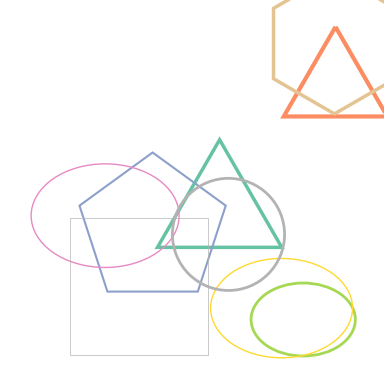[{"shape": "triangle", "thickness": 2.5, "radius": 0.93, "center": [0.57, 0.451]}, {"shape": "triangle", "thickness": 3, "radius": 0.78, "center": [0.871, 0.775]}, {"shape": "pentagon", "thickness": 1.5, "radius": 1.0, "center": [0.396, 0.404]}, {"shape": "oval", "thickness": 1, "radius": 0.96, "center": [0.273, 0.44]}, {"shape": "oval", "thickness": 2, "radius": 0.68, "center": [0.788, 0.17]}, {"shape": "oval", "thickness": 1, "radius": 0.92, "center": [0.731, 0.2]}, {"shape": "hexagon", "thickness": 2.5, "radius": 0.91, "center": [0.869, 0.887]}, {"shape": "square", "thickness": 0.5, "radius": 0.89, "center": [0.361, 0.256]}, {"shape": "circle", "thickness": 2, "radius": 0.73, "center": [0.593, 0.391]}]